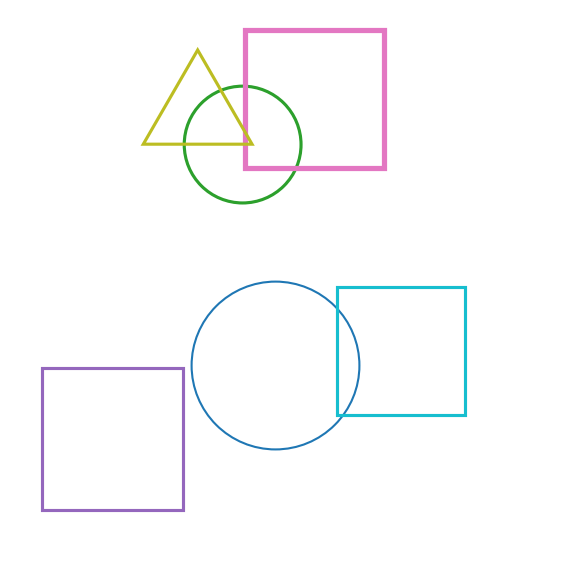[{"shape": "circle", "thickness": 1, "radius": 0.73, "center": [0.477, 0.366]}, {"shape": "circle", "thickness": 1.5, "radius": 0.51, "center": [0.42, 0.749]}, {"shape": "square", "thickness": 1.5, "radius": 0.61, "center": [0.195, 0.239]}, {"shape": "square", "thickness": 2.5, "radius": 0.6, "center": [0.545, 0.828]}, {"shape": "triangle", "thickness": 1.5, "radius": 0.54, "center": [0.342, 0.804]}, {"shape": "square", "thickness": 1.5, "radius": 0.55, "center": [0.695, 0.391]}]